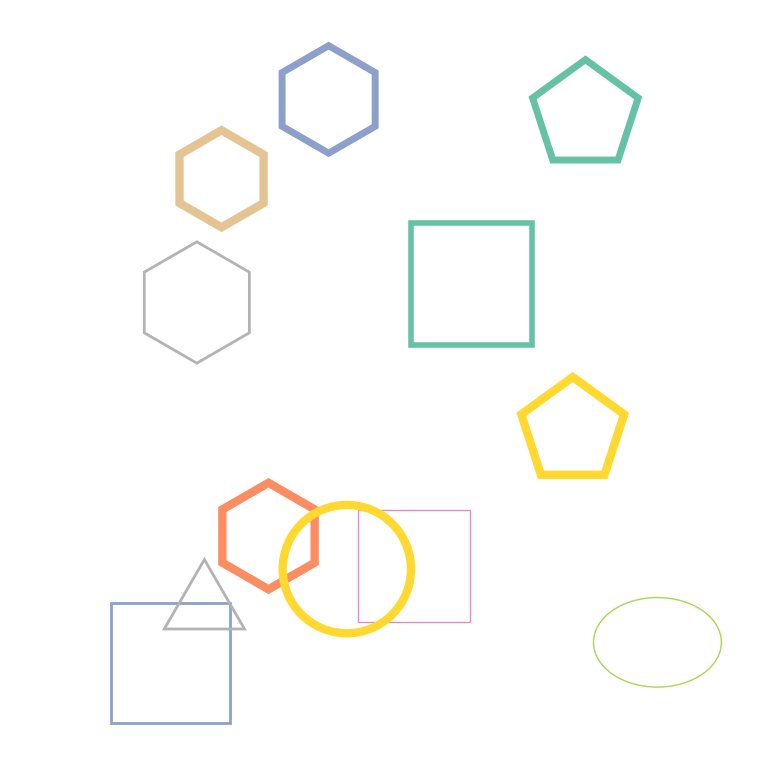[{"shape": "square", "thickness": 2, "radius": 0.39, "center": [0.612, 0.631]}, {"shape": "pentagon", "thickness": 2.5, "radius": 0.36, "center": [0.76, 0.85]}, {"shape": "hexagon", "thickness": 3, "radius": 0.35, "center": [0.349, 0.304]}, {"shape": "hexagon", "thickness": 2.5, "radius": 0.35, "center": [0.427, 0.871]}, {"shape": "square", "thickness": 1, "radius": 0.39, "center": [0.221, 0.139]}, {"shape": "square", "thickness": 0.5, "radius": 0.36, "center": [0.538, 0.265]}, {"shape": "oval", "thickness": 0.5, "radius": 0.42, "center": [0.854, 0.166]}, {"shape": "circle", "thickness": 3, "radius": 0.42, "center": [0.45, 0.261]}, {"shape": "pentagon", "thickness": 3, "radius": 0.35, "center": [0.744, 0.44]}, {"shape": "hexagon", "thickness": 3, "radius": 0.32, "center": [0.288, 0.768]}, {"shape": "triangle", "thickness": 1, "radius": 0.3, "center": [0.265, 0.213]}, {"shape": "hexagon", "thickness": 1, "radius": 0.39, "center": [0.256, 0.607]}]